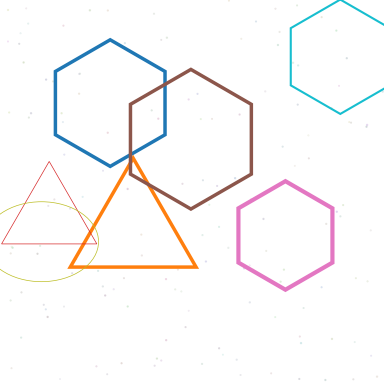[{"shape": "hexagon", "thickness": 2.5, "radius": 0.82, "center": [0.286, 0.732]}, {"shape": "triangle", "thickness": 2.5, "radius": 0.94, "center": [0.346, 0.401]}, {"shape": "triangle", "thickness": 0.5, "radius": 0.71, "center": [0.128, 0.438]}, {"shape": "hexagon", "thickness": 2.5, "radius": 0.91, "center": [0.496, 0.638]}, {"shape": "hexagon", "thickness": 3, "radius": 0.7, "center": [0.741, 0.388]}, {"shape": "oval", "thickness": 0.5, "radius": 0.74, "center": [0.108, 0.372]}, {"shape": "hexagon", "thickness": 1.5, "radius": 0.74, "center": [0.884, 0.853]}]